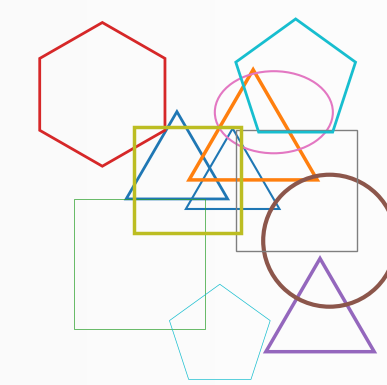[{"shape": "triangle", "thickness": 2, "radius": 0.76, "center": [0.457, 0.559]}, {"shape": "triangle", "thickness": 1.5, "radius": 0.7, "center": [0.6, 0.527]}, {"shape": "triangle", "thickness": 2.5, "radius": 0.95, "center": [0.653, 0.628]}, {"shape": "square", "thickness": 0.5, "radius": 0.85, "center": [0.36, 0.314]}, {"shape": "hexagon", "thickness": 2, "radius": 0.93, "center": [0.264, 0.755]}, {"shape": "triangle", "thickness": 2.5, "radius": 0.81, "center": [0.826, 0.167]}, {"shape": "circle", "thickness": 3, "radius": 0.86, "center": [0.851, 0.375]}, {"shape": "oval", "thickness": 1.5, "radius": 0.76, "center": [0.707, 0.708]}, {"shape": "square", "thickness": 1, "radius": 0.78, "center": [0.765, 0.505]}, {"shape": "square", "thickness": 2.5, "radius": 0.69, "center": [0.483, 0.532]}, {"shape": "pentagon", "thickness": 0.5, "radius": 0.68, "center": [0.567, 0.125]}, {"shape": "pentagon", "thickness": 2, "radius": 0.81, "center": [0.763, 0.788]}]